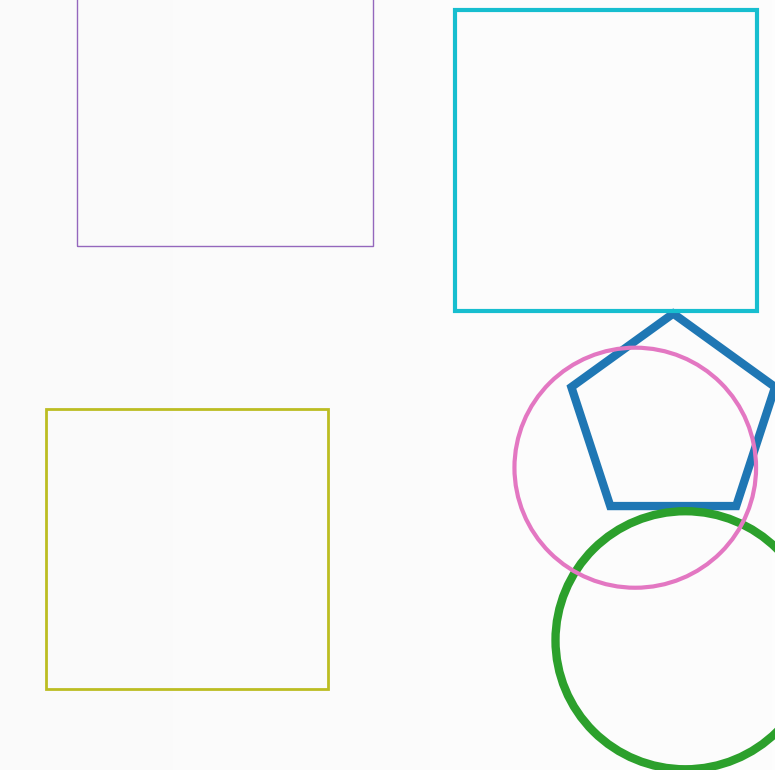[{"shape": "pentagon", "thickness": 3, "radius": 0.69, "center": [0.869, 0.455]}, {"shape": "circle", "thickness": 3, "radius": 0.84, "center": [0.884, 0.168]}, {"shape": "square", "thickness": 0.5, "radius": 0.96, "center": [0.29, 0.871]}, {"shape": "circle", "thickness": 1.5, "radius": 0.78, "center": [0.82, 0.393]}, {"shape": "square", "thickness": 1, "radius": 0.91, "center": [0.241, 0.288]}, {"shape": "square", "thickness": 1.5, "radius": 0.98, "center": [0.782, 0.792]}]